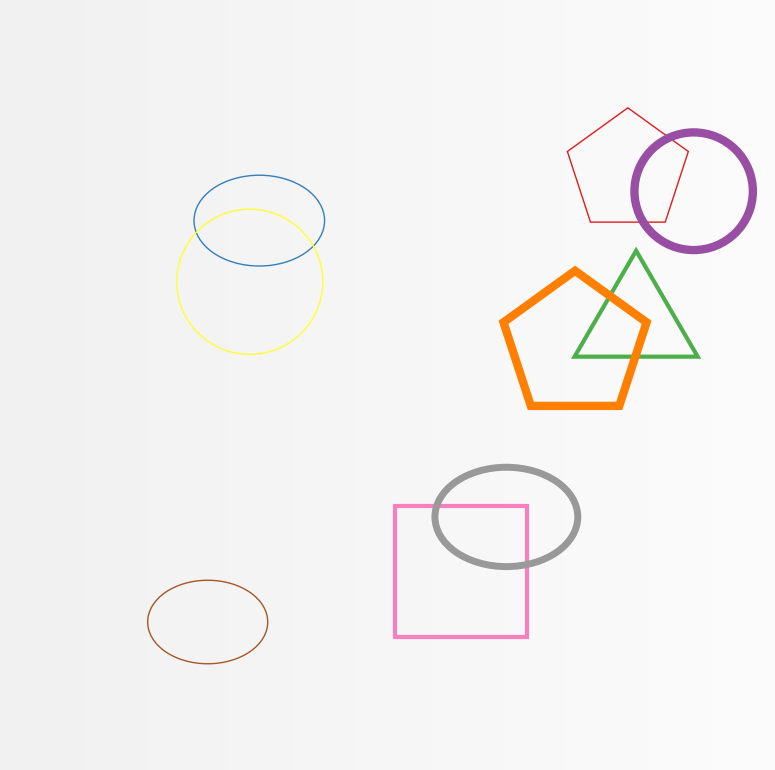[{"shape": "pentagon", "thickness": 0.5, "radius": 0.41, "center": [0.81, 0.778]}, {"shape": "oval", "thickness": 0.5, "radius": 0.42, "center": [0.335, 0.713]}, {"shape": "triangle", "thickness": 1.5, "radius": 0.46, "center": [0.821, 0.583]}, {"shape": "circle", "thickness": 3, "radius": 0.38, "center": [0.895, 0.752]}, {"shape": "pentagon", "thickness": 3, "radius": 0.49, "center": [0.742, 0.551]}, {"shape": "circle", "thickness": 0.5, "radius": 0.47, "center": [0.322, 0.634]}, {"shape": "oval", "thickness": 0.5, "radius": 0.39, "center": [0.268, 0.192]}, {"shape": "square", "thickness": 1.5, "radius": 0.43, "center": [0.594, 0.258]}, {"shape": "oval", "thickness": 2.5, "radius": 0.46, "center": [0.653, 0.329]}]